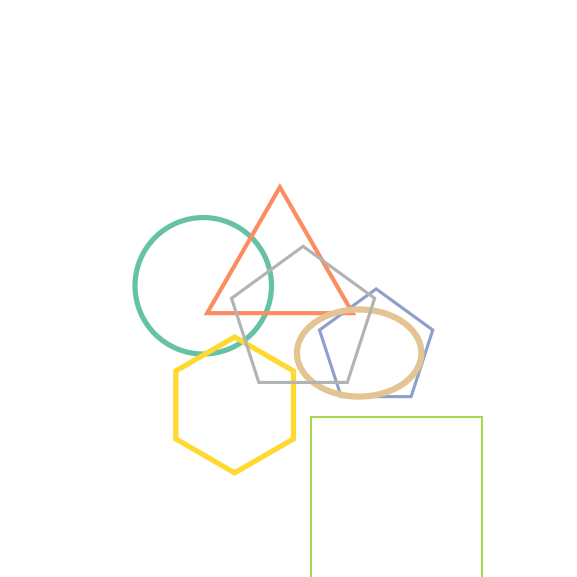[{"shape": "circle", "thickness": 2.5, "radius": 0.59, "center": [0.352, 0.504]}, {"shape": "triangle", "thickness": 2, "radius": 0.73, "center": [0.485, 0.53]}, {"shape": "pentagon", "thickness": 1.5, "radius": 0.52, "center": [0.651, 0.396]}, {"shape": "square", "thickness": 1, "radius": 0.74, "center": [0.687, 0.129]}, {"shape": "hexagon", "thickness": 2.5, "radius": 0.59, "center": [0.406, 0.298]}, {"shape": "oval", "thickness": 3, "radius": 0.54, "center": [0.622, 0.388]}, {"shape": "pentagon", "thickness": 1.5, "radius": 0.65, "center": [0.525, 0.442]}]